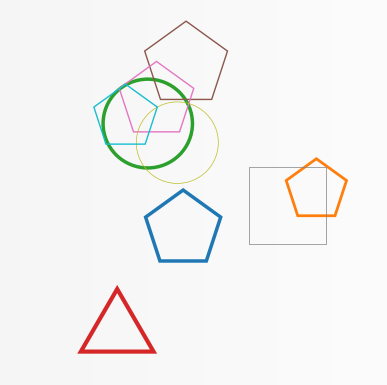[{"shape": "pentagon", "thickness": 2.5, "radius": 0.51, "center": [0.473, 0.405]}, {"shape": "pentagon", "thickness": 2, "radius": 0.41, "center": [0.816, 0.506]}, {"shape": "circle", "thickness": 2.5, "radius": 0.58, "center": [0.381, 0.679]}, {"shape": "triangle", "thickness": 3, "radius": 0.54, "center": [0.302, 0.141]}, {"shape": "pentagon", "thickness": 1, "radius": 0.56, "center": [0.48, 0.833]}, {"shape": "pentagon", "thickness": 1, "radius": 0.51, "center": [0.404, 0.739]}, {"shape": "square", "thickness": 0.5, "radius": 0.5, "center": [0.742, 0.466]}, {"shape": "circle", "thickness": 0.5, "radius": 0.53, "center": [0.458, 0.629]}, {"shape": "pentagon", "thickness": 1, "radius": 0.43, "center": [0.324, 0.695]}]